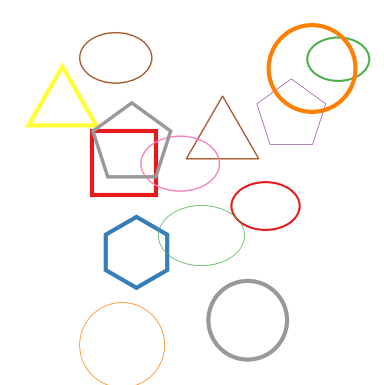[{"shape": "square", "thickness": 3, "radius": 0.41, "center": [0.323, 0.576]}, {"shape": "oval", "thickness": 1.5, "radius": 0.44, "center": [0.69, 0.465]}, {"shape": "hexagon", "thickness": 3, "radius": 0.46, "center": [0.354, 0.345]}, {"shape": "oval", "thickness": 0.5, "radius": 0.56, "center": [0.523, 0.388]}, {"shape": "oval", "thickness": 1.5, "radius": 0.4, "center": [0.879, 0.846]}, {"shape": "pentagon", "thickness": 0.5, "radius": 0.47, "center": [0.757, 0.701]}, {"shape": "circle", "thickness": 3, "radius": 0.56, "center": [0.811, 0.822]}, {"shape": "circle", "thickness": 0.5, "radius": 0.55, "center": [0.317, 0.104]}, {"shape": "triangle", "thickness": 3, "radius": 0.51, "center": [0.162, 0.725]}, {"shape": "triangle", "thickness": 1, "radius": 0.54, "center": [0.578, 0.642]}, {"shape": "oval", "thickness": 1, "radius": 0.47, "center": [0.301, 0.85]}, {"shape": "oval", "thickness": 1, "radius": 0.51, "center": [0.468, 0.575]}, {"shape": "pentagon", "thickness": 2.5, "radius": 0.53, "center": [0.342, 0.627]}, {"shape": "circle", "thickness": 3, "radius": 0.51, "center": [0.643, 0.168]}]